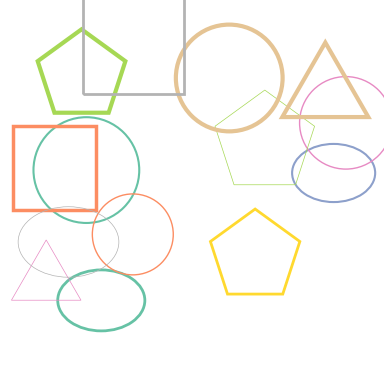[{"shape": "oval", "thickness": 2, "radius": 0.57, "center": [0.263, 0.22]}, {"shape": "circle", "thickness": 1.5, "radius": 0.69, "center": [0.224, 0.558]}, {"shape": "circle", "thickness": 1, "radius": 0.53, "center": [0.345, 0.391]}, {"shape": "square", "thickness": 2.5, "radius": 0.54, "center": [0.141, 0.563]}, {"shape": "oval", "thickness": 1.5, "radius": 0.54, "center": [0.867, 0.551]}, {"shape": "circle", "thickness": 1, "radius": 0.6, "center": [0.898, 0.681]}, {"shape": "triangle", "thickness": 0.5, "radius": 0.52, "center": [0.12, 0.272]}, {"shape": "pentagon", "thickness": 0.5, "radius": 0.68, "center": [0.688, 0.63]}, {"shape": "pentagon", "thickness": 3, "radius": 0.6, "center": [0.212, 0.804]}, {"shape": "pentagon", "thickness": 2, "radius": 0.61, "center": [0.663, 0.335]}, {"shape": "circle", "thickness": 3, "radius": 0.69, "center": [0.595, 0.797]}, {"shape": "triangle", "thickness": 3, "radius": 0.64, "center": [0.845, 0.76]}, {"shape": "oval", "thickness": 0.5, "radius": 0.65, "center": [0.178, 0.372]}, {"shape": "square", "thickness": 2, "radius": 0.66, "center": [0.348, 0.886]}]